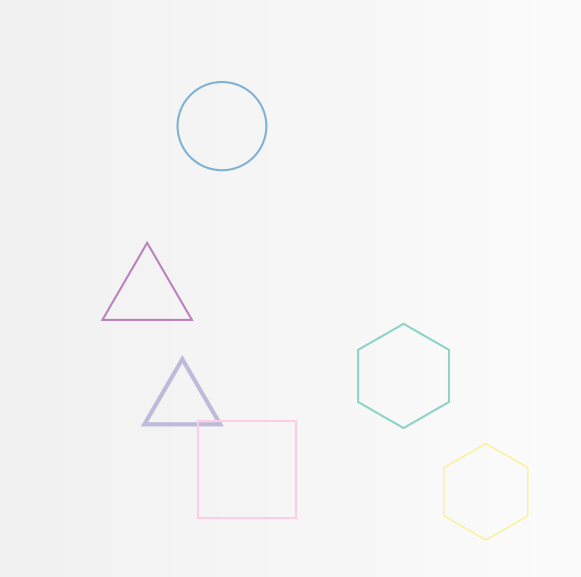[{"shape": "hexagon", "thickness": 1, "radius": 0.45, "center": [0.694, 0.348]}, {"shape": "triangle", "thickness": 2, "radius": 0.38, "center": [0.314, 0.302]}, {"shape": "circle", "thickness": 1, "radius": 0.38, "center": [0.382, 0.781]}, {"shape": "square", "thickness": 1, "radius": 0.42, "center": [0.425, 0.186]}, {"shape": "triangle", "thickness": 1, "radius": 0.44, "center": [0.253, 0.49]}, {"shape": "hexagon", "thickness": 0.5, "radius": 0.42, "center": [0.836, 0.148]}]